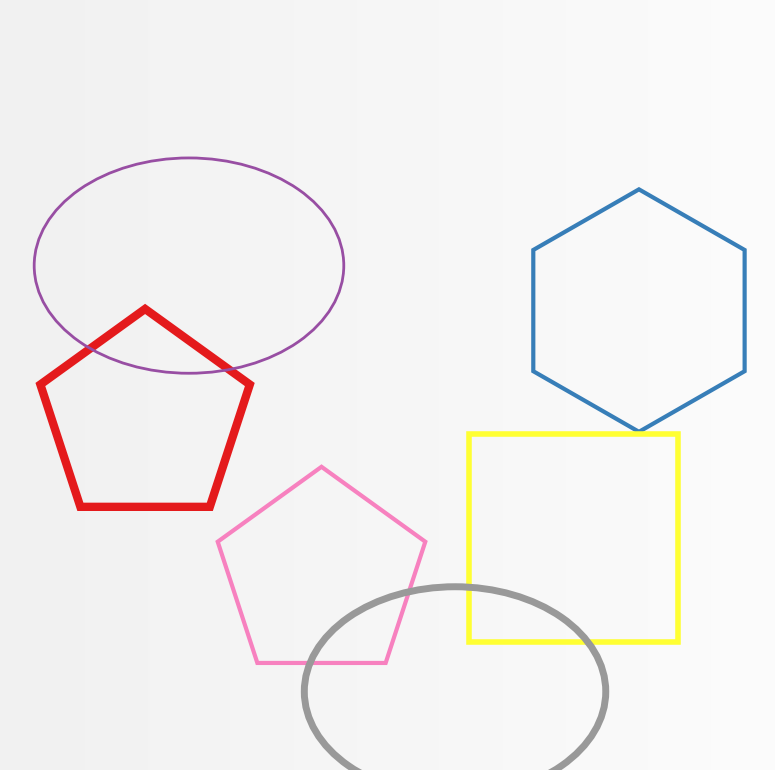[{"shape": "pentagon", "thickness": 3, "radius": 0.71, "center": [0.187, 0.457]}, {"shape": "hexagon", "thickness": 1.5, "radius": 0.79, "center": [0.824, 0.597]}, {"shape": "oval", "thickness": 1, "radius": 1.0, "center": [0.244, 0.655]}, {"shape": "square", "thickness": 2, "radius": 0.67, "center": [0.74, 0.301]}, {"shape": "pentagon", "thickness": 1.5, "radius": 0.7, "center": [0.415, 0.253]}, {"shape": "oval", "thickness": 2.5, "radius": 0.97, "center": [0.587, 0.102]}]